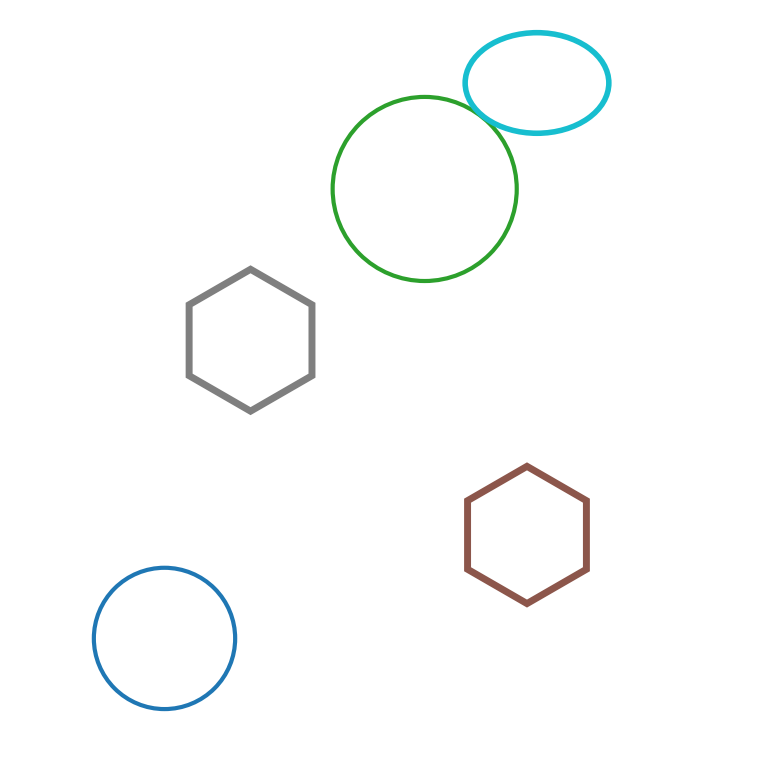[{"shape": "circle", "thickness": 1.5, "radius": 0.46, "center": [0.214, 0.171]}, {"shape": "circle", "thickness": 1.5, "radius": 0.6, "center": [0.552, 0.755]}, {"shape": "hexagon", "thickness": 2.5, "radius": 0.45, "center": [0.684, 0.305]}, {"shape": "hexagon", "thickness": 2.5, "radius": 0.46, "center": [0.325, 0.558]}, {"shape": "oval", "thickness": 2, "radius": 0.47, "center": [0.697, 0.892]}]